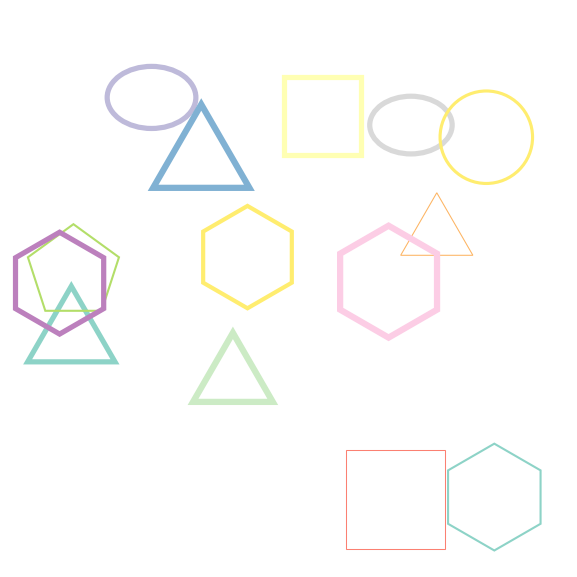[{"shape": "triangle", "thickness": 2.5, "radius": 0.44, "center": [0.123, 0.416]}, {"shape": "hexagon", "thickness": 1, "radius": 0.46, "center": [0.856, 0.138]}, {"shape": "square", "thickness": 2.5, "radius": 0.34, "center": [0.558, 0.799]}, {"shape": "oval", "thickness": 2.5, "radius": 0.38, "center": [0.262, 0.83]}, {"shape": "square", "thickness": 0.5, "radius": 0.43, "center": [0.685, 0.134]}, {"shape": "triangle", "thickness": 3, "radius": 0.48, "center": [0.348, 0.722]}, {"shape": "triangle", "thickness": 0.5, "radius": 0.36, "center": [0.756, 0.593]}, {"shape": "pentagon", "thickness": 1, "radius": 0.41, "center": [0.127, 0.528]}, {"shape": "hexagon", "thickness": 3, "radius": 0.48, "center": [0.673, 0.511]}, {"shape": "oval", "thickness": 2.5, "radius": 0.36, "center": [0.712, 0.783]}, {"shape": "hexagon", "thickness": 2.5, "radius": 0.44, "center": [0.103, 0.509]}, {"shape": "triangle", "thickness": 3, "radius": 0.4, "center": [0.403, 0.343]}, {"shape": "hexagon", "thickness": 2, "radius": 0.44, "center": [0.429, 0.554]}, {"shape": "circle", "thickness": 1.5, "radius": 0.4, "center": [0.842, 0.762]}]